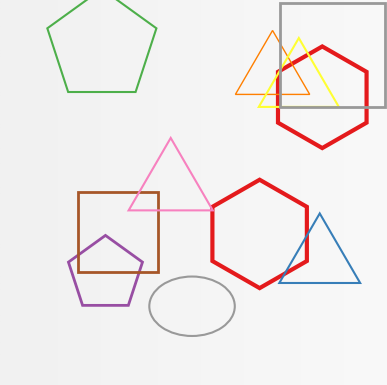[{"shape": "hexagon", "thickness": 3, "radius": 0.66, "center": [0.832, 0.747]}, {"shape": "hexagon", "thickness": 3, "radius": 0.7, "center": [0.67, 0.392]}, {"shape": "triangle", "thickness": 1.5, "radius": 0.6, "center": [0.825, 0.325]}, {"shape": "pentagon", "thickness": 1.5, "radius": 0.74, "center": [0.263, 0.881]}, {"shape": "pentagon", "thickness": 2, "radius": 0.5, "center": [0.272, 0.288]}, {"shape": "triangle", "thickness": 1, "radius": 0.55, "center": [0.703, 0.81]}, {"shape": "triangle", "thickness": 1.5, "radius": 0.6, "center": [0.771, 0.782]}, {"shape": "square", "thickness": 2, "radius": 0.52, "center": [0.304, 0.397]}, {"shape": "triangle", "thickness": 1.5, "radius": 0.63, "center": [0.441, 0.516]}, {"shape": "oval", "thickness": 1.5, "radius": 0.55, "center": [0.496, 0.205]}, {"shape": "square", "thickness": 2, "radius": 0.68, "center": [0.859, 0.857]}]